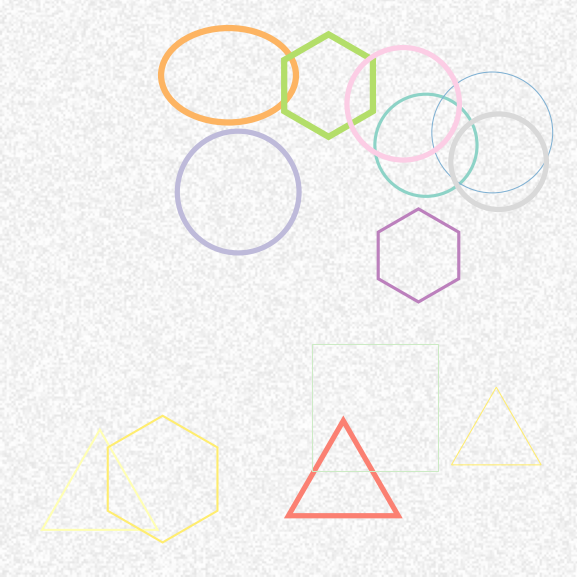[{"shape": "circle", "thickness": 1.5, "radius": 0.44, "center": [0.738, 0.748]}, {"shape": "triangle", "thickness": 1, "radius": 0.58, "center": [0.173, 0.139]}, {"shape": "circle", "thickness": 2.5, "radius": 0.53, "center": [0.412, 0.667]}, {"shape": "triangle", "thickness": 2.5, "radius": 0.55, "center": [0.595, 0.161]}, {"shape": "circle", "thickness": 0.5, "radius": 0.52, "center": [0.852, 0.77]}, {"shape": "oval", "thickness": 3, "radius": 0.58, "center": [0.396, 0.869]}, {"shape": "hexagon", "thickness": 3, "radius": 0.44, "center": [0.569, 0.851]}, {"shape": "circle", "thickness": 2.5, "radius": 0.49, "center": [0.698, 0.819]}, {"shape": "circle", "thickness": 2.5, "radius": 0.41, "center": [0.863, 0.719]}, {"shape": "hexagon", "thickness": 1.5, "radius": 0.4, "center": [0.725, 0.557]}, {"shape": "square", "thickness": 0.5, "radius": 0.55, "center": [0.649, 0.294]}, {"shape": "hexagon", "thickness": 1, "radius": 0.55, "center": [0.282, 0.17]}, {"shape": "triangle", "thickness": 0.5, "radius": 0.45, "center": [0.859, 0.239]}]